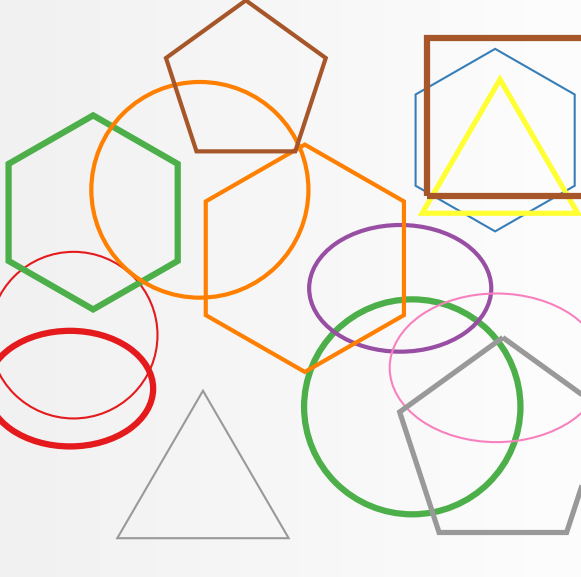[{"shape": "oval", "thickness": 3, "radius": 0.71, "center": [0.121, 0.326]}, {"shape": "circle", "thickness": 1, "radius": 0.72, "center": [0.127, 0.419]}, {"shape": "hexagon", "thickness": 1, "radius": 0.79, "center": [0.852, 0.757]}, {"shape": "circle", "thickness": 3, "radius": 0.93, "center": [0.709, 0.295]}, {"shape": "hexagon", "thickness": 3, "radius": 0.84, "center": [0.16, 0.631]}, {"shape": "oval", "thickness": 2, "radius": 0.78, "center": [0.689, 0.5]}, {"shape": "circle", "thickness": 2, "radius": 0.93, "center": [0.344, 0.67]}, {"shape": "hexagon", "thickness": 2, "radius": 0.98, "center": [0.524, 0.552]}, {"shape": "triangle", "thickness": 2.5, "radius": 0.77, "center": [0.86, 0.707]}, {"shape": "square", "thickness": 3, "radius": 0.68, "center": [0.872, 0.797]}, {"shape": "pentagon", "thickness": 2, "radius": 0.72, "center": [0.423, 0.854]}, {"shape": "oval", "thickness": 1, "radius": 0.92, "center": [0.854, 0.362]}, {"shape": "pentagon", "thickness": 2.5, "radius": 0.93, "center": [0.865, 0.228]}, {"shape": "triangle", "thickness": 1, "radius": 0.85, "center": [0.349, 0.152]}]